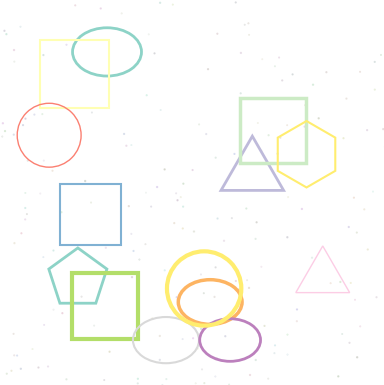[{"shape": "pentagon", "thickness": 2, "radius": 0.4, "center": [0.202, 0.277]}, {"shape": "oval", "thickness": 2, "radius": 0.45, "center": [0.278, 0.865]}, {"shape": "square", "thickness": 1.5, "radius": 0.45, "center": [0.194, 0.808]}, {"shape": "triangle", "thickness": 2, "radius": 0.47, "center": [0.655, 0.552]}, {"shape": "circle", "thickness": 1, "radius": 0.41, "center": [0.128, 0.649]}, {"shape": "square", "thickness": 1.5, "radius": 0.4, "center": [0.236, 0.443]}, {"shape": "oval", "thickness": 2.5, "radius": 0.41, "center": [0.546, 0.216]}, {"shape": "square", "thickness": 3, "radius": 0.43, "center": [0.273, 0.205]}, {"shape": "triangle", "thickness": 1, "radius": 0.4, "center": [0.838, 0.28]}, {"shape": "oval", "thickness": 1.5, "radius": 0.43, "center": [0.431, 0.117]}, {"shape": "oval", "thickness": 2, "radius": 0.4, "center": [0.598, 0.117]}, {"shape": "square", "thickness": 2.5, "radius": 0.43, "center": [0.709, 0.661]}, {"shape": "hexagon", "thickness": 1.5, "radius": 0.43, "center": [0.796, 0.599]}, {"shape": "circle", "thickness": 3, "radius": 0.48, "center": [0.53, 0.251]}]